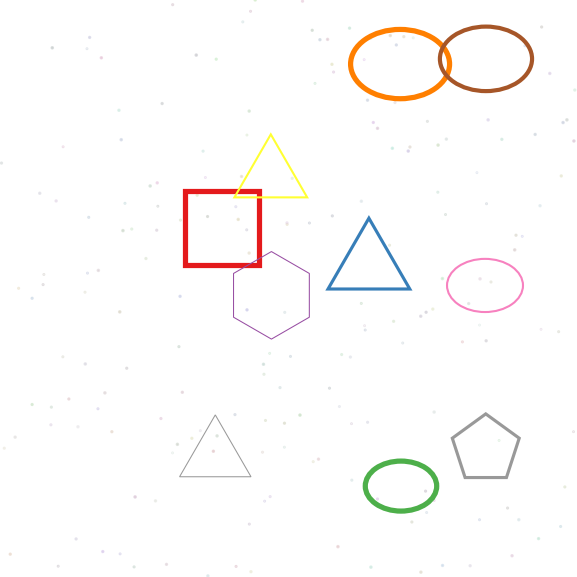[{"shape": "square", "thickness": 2.5, "radius": 0.32, "center": [0.385, 0.604]}, {"shape": "triangle", "thickness": 1.5, "radius": 0.41, "center": [0.639, 0.54]}, {"shape": "oval", "thickness": 2.5, "radius": 0.31, "center": [0.694, 0.157]}, {"shape": "hexagon", "thickness": 0.5, "radius": 0.38, "center": [0.47, 0.488]}, {"shape": "oval", "thickness": 2.5, "radius": 0.43, "center": [0.693, 0.888]}, {"shape": "triangle", "thickness": 1, "radius": 0.36, "center": [0.469, 0.694]}, {"shape": "oval", "thickness": 2, "radius": 0.4, "center": [0.842, 0.897]}, {"shape": "oval", "thickness": 1, "radius": 0.33, "center": [0.84, 0.505]}, {"shape": "triangle", "thickness": 0.5, "radius": 0.36, "center": [0.373, 0.209]}, {"shape": "pentagon", "thickness": 1.5, "radius": 0.3, "center": [0.841, 0.222]}]